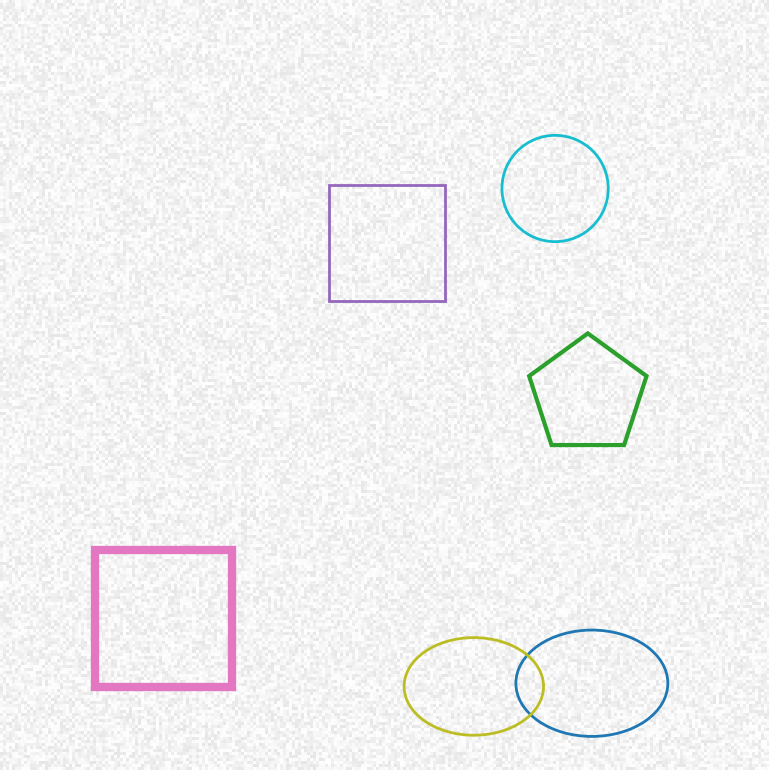[{"shape": "oval", "thickness": 1, "radius": 0.49, "center": [0.769, 0.113]}, {"shape": "pentagon", "thickness": 1.5, "radius": 0.4, "center": [0.763, 0.487]}, {"shape": "square", "thickness": 1, "radius": 0.38, "center": [0.502, 0.684]}, {"shape": "square", "thickness": 3, "radius": 0.45, "center": [0.213, 0.196]}, {"shape": "oval", "thickness": 1, "radius": 0.45, "center": [0.615, 0.109]}, {"shape": "circle", "thickness": 1, "radius": 0.35, "center": [0.721, 0.755]}]